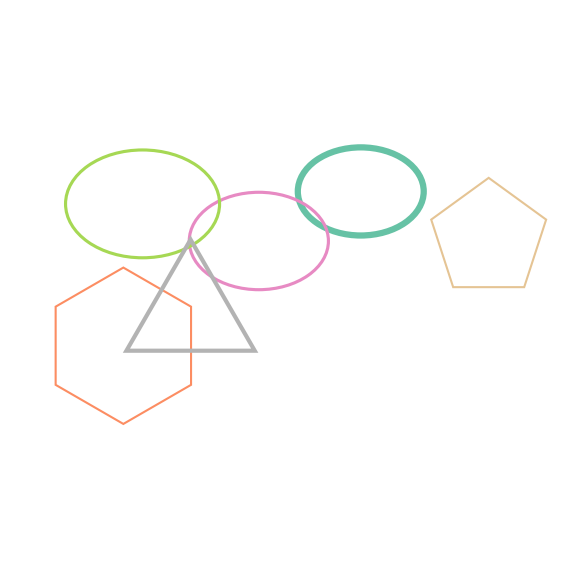[{"shape": "oval", "thickness": 3, "radius": 0.55, "center": [0.625, 0.668]}, {"shape": "hexagon", "thickness": 1, "radius": 0.68, "center": [0.214, 0.4]}, {"shape": "oval", "thickness": 1.5, "radius": 0.6, "center": [0.448, 0.582]}, {"shape": "oval", "thickness": 1.5, "radius": 0.67, "center": [0.247, 0.646]}, {"shape": "pentagon", "thickness": 1, "radius": 0.52, "center": [0.846, 0.587]}, {"shape": "triangle", "thickness": 2, "radius": 0.64, "center": [0.33, 0.456]}]